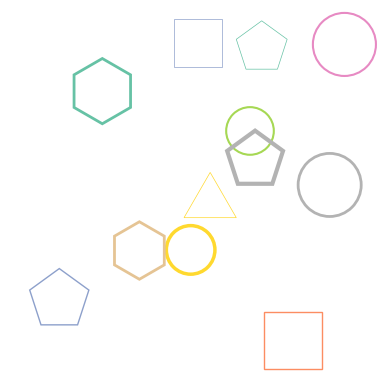[{"shape": "hexagon", "thickness": 2, "radius": 0.42, "center": [0.266, 0.763]}, {"shape": "pentagon", "thickness": 0.5, "radius": 0.35, "center": [0.68, 0.876]}, {"shape": "square", "thickness": 1, "radius": 0.37, "center": [0.761, 0.116]}, {"shape": "pentagon", "thickness": 1, "radius": 0.4, "center": [0.154, 0.222]}, {"shape": "square", "thickness": 0.5, "radius": 0.31, "center": [0.514, 0.888]}, {"shape": "circle", "thickness": 1.5, "radius": 0.41, "center": [0.895, 0.885]}, {"shape": "circle", "thickness": 1.5, "radius": 0.31, "center": [0.649, 0.66]}, {"shape": "triangle", "thickness": 0.5, "radius": 0.39, "center": [0.546, 0.474]}, {"shape": "circle", "thickness": 2.5, "radius": 0.32, "center": [0.495, 0.351]}, {"shape": "hexagon", "thickness": 2, "radius": 0.37, "center": [0.362, 0.349]}, {"shape": "circle", "thickness": 2, "radius": 0.41, "center": [0.856, 0.52]}, {"shape": "pentagon", "thickness": 3, "radius": 0.38, "center": [0.663, 0.584]}]